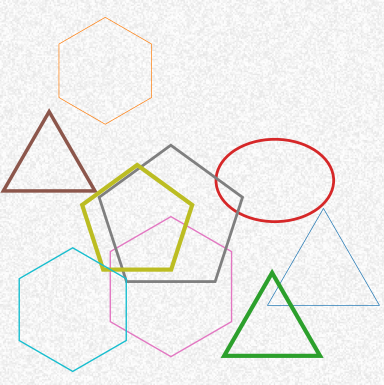[{"shape": "triangle", "thickness": 0.5, "radius": 0.84, "center": [0.84, 0.291]}, {"shape": "hexagon", "thickness": 0.5, "radius": 0.69, "center": [0.273, 0.816]}, {"shape": "triangle", "thickness": 3, "radius": 0.72, "center": [0.707, 0.148]}, {"shape": "oval", "thickness": 2, "radius": 0.76, "center": [0.714, 0.531]}, {"shape": "triangle", "thickness": 2.5, "radius": 0.69, "center": [0.128, 0.573]}, {"shape": "hexagon", "thickness": 1, "radius": 0.91, "center": [0.444, 0.256]}, {"shape": "pentagon", "thickness": 2, "radius": 0.98, "center": [0.444, 0.427]}, {"shape": "pentagon", "thickness": 3, "radius": 0.75, "center": [0.356, 0.421]}, {"shape": "hexagon", "thickness": 1, "radius": 0.8, "center": [0.189, 0.196]}]